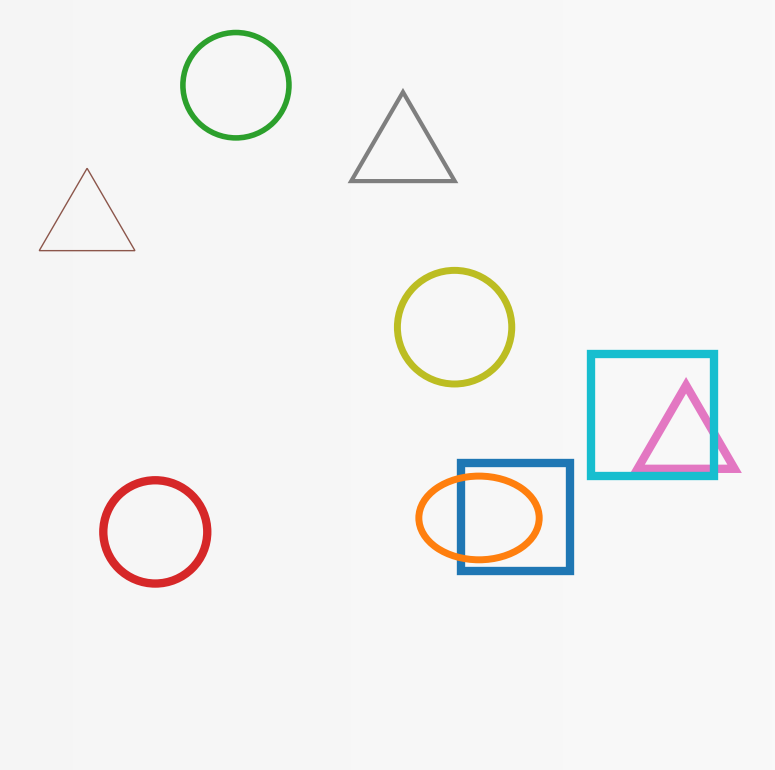[{"shape": "square", "thickness": 3, "radius": 0.35, "center": [0.665, 0.329]}, {"shape": "oval", "thickness": 2.5, "radius": 0.39, "center": [0.618, 0.327]}, {"shape": "circle", "thickness": 2, "radius": 0.34, "center": [0.304, 0.889]}, {"shape": "circle", "thickness": 3, "radius": 0.34, "center": [0.2, 0.309]}, {"shape": "triangle", "thickness": 0.5, "radius": 0.36, "center": [0.112, 0.71]}, {"shape": "triangle", "thickness": 3, "radius": 0.36, "center": [0.885, 0.427]}, {"shape": "triangle", "thickness": 1.5, "radius": 0.39, "center": [0.52, 0.803]}, {"shape": "circle", "thickness": 2.5, "radius": 0.37, "center": [0.587, 0.575]}, {"shape": "square", "thickness": 3, "radius": 0.4, "center": [0.842, 0.461]}]